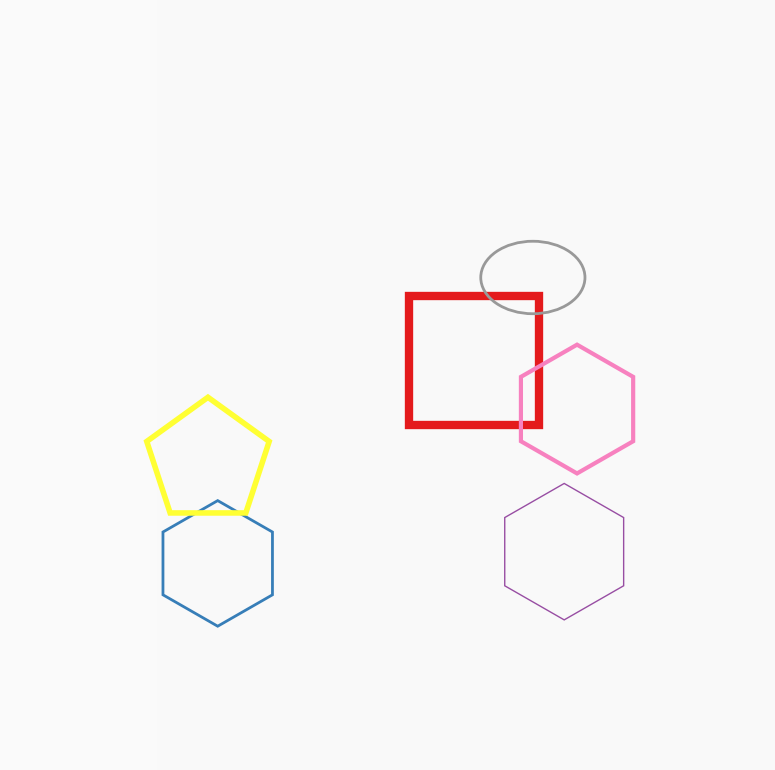[{"shape": "square", "thickness": 3, "radius": 0.42, "center": [0.611, 0.532]}, {"shape": "hexagon", "thickness": 1, "radius": 0.41, "center": [0.281, 0.268]}, {"shape": "hexagon", "thickness": 0.5, "radius": 0.44, "center": [0.728, 0.284]}, {"shape": "pentagon", "thickness": 2, "radius": 0.42, "center": [0.268, 0.401]}, {"shape": "hexagon", "thickness": 1.5, "radius": 0.42, "center": [0.745, 0.469]}, {"shape": "oval", "thickness": 1, "radius": 0.34, "center": [0.688, 0.64]}]